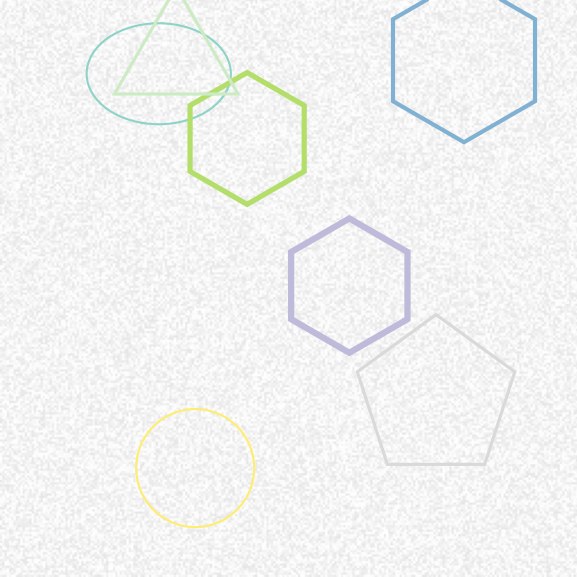[{"shape": "oval", "thickness": 1, "radius": 0.62, "center": [0.275, 0.871]}, {"shape": "hexagon", "thickness": 3, "radius": 0.58, "center": [0.605, 0.505]}, {"shape": "hexagon", "thickness": 2, "radius": 0.71, "center": [0.803, 0.895]}, {"shape": "hexagon", "thickness": 2.5, "radius": 0.57, "center": [0.428, 0.759]}, {"shape": "pentagon", "thickness": 1.5, "radius": 0.72, "center": [0.755, 0.311]}, {"shape": "triangle", "thickness": 1.5, "radius": 0.62, "center": [0.305, 0.898]}, {"shape": "circle", "thickness": 1, "radius": 0.51, "center": [0.338, 0.189]}]